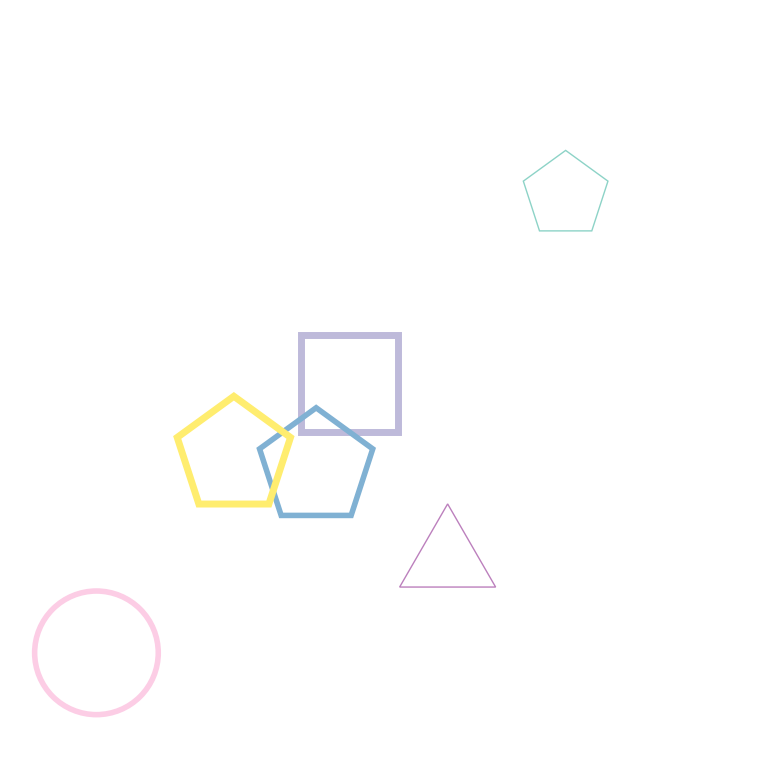[{"shape": "pentagon", "thickness": 0.5, "radius": 0.29, "center": [0.735, 0.747]}, {"shape": "square", "thickness": 2.5, "radius": 0.31, "center": [0.454, 0.502]}, {"shape": "pentagon", "thickness": 2, "radius": 0.39, "center": [0.411, 0.393]}, {"shape": "circle", "thickness": 2, "radius": 0.4, "center": [0.125, 0.152]}, {"shape": "triangle", "thickness": 0.5, "radius": 0.36, "center": [0.581, 0.274]}, {"shape": "pentagon", "thickness": 2.5, "radius": 0.39, "center": [0.304, 0.408]}]